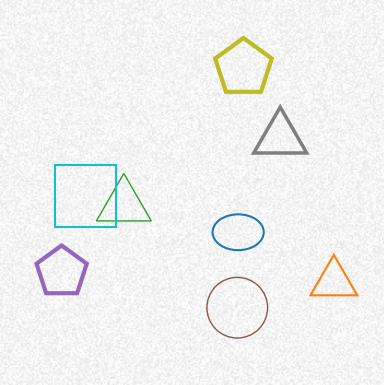[{"shape": "oval", "thickness": 1.5, "radius": 0.33, "center": [0.619, 0.397]}, {"shape": "triangle", "thickness": 1.5, "radius": 0.35, "center": [0.867, 0.268]}, {"shape": "triangle", "thickness": 1, "radius": 0.41, "center": [0.322, 0.467]}, {"shape": "pentagon", "thickness": 3, "radius": 0.34, "center": [0.16, 0.294]}, {"shape": "circle", "thickness": 1, "radius": 0.39, "center": [0.616, 0.201]}, {"shape": "triangle", "thickness": 2.5, "radius": 0.4, "center": [0.728, 0.642]}, {"shape": "pentagon", "thickness": 3, "radius": 0.39, "center": [0.632, 0.824]}, {"shape": "square", "thickness": 1.5, "radius": 0.4, "center": [0.222, 0.491]}]